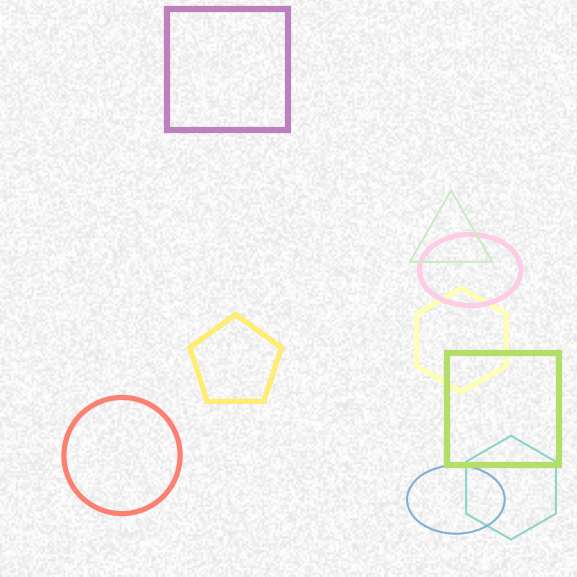[{"shape": "hexagon", "thickness": 1, "radius": 0.45, "center": [0.885, 0.155]}, {"shape": "hexagon", "thickness": 2.5, "radius": 0.45, "center": [0.799, 0.41]}, {"shape": "circle", "thickness": 2.5, "radius": 0.5, "center": [0.211, 0.21]}, {"shape": "oval", "thickness": 1, "radius": 0.42, "center": [0.789, 0.134]}, {"shape": "square", "thickness": 3, "radius": 0.49, "center": [0.87, 0.291]}, {"shape": "oval", "thickness": 2.5, "radius": 0.44, "center": [0.814, 0.532]}, {"shape": "square", "thickness": 3, "radius": 0.53, "center": [0.394, 0.879]}, {"shape": "triangle", "thickness": 1, "radius": 0.41, "center": [0.781, 0.587]}, {"shape": "pentagon", "thickness": 2.5, "radius": 0.42, "center": [0.408, 0.371]}]